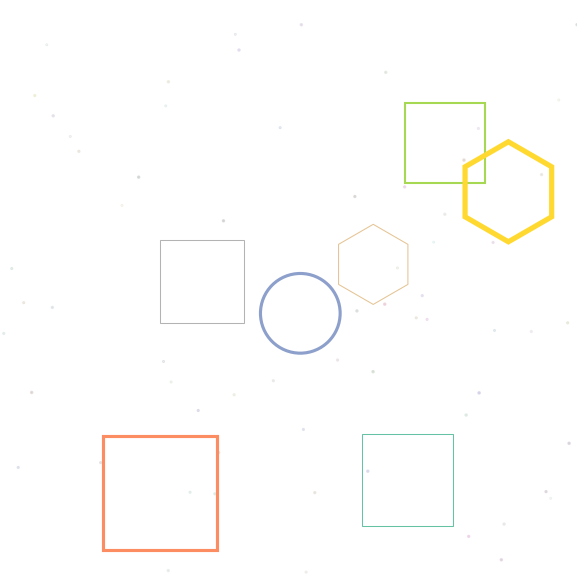[{"shape": "square", "thickness": 0.5, "radius": 0.39, "center": [0.706, 0.168]}, {"shape": "square", "thickness": 1.5, "radius": 0.49, "center": [0.277, 0.145]}, {"shape": "circle", "thickness": 1.5, "radius": 0.34, "center": [0.52, 0.457]}, {"shape": "square", "thickness": 1, "radius": 0.35, "center": [0.771, 0.751]}, {"shape": "hexagon", "thickness": 2.5, "radius": 0.43, "center": [0.88, 0.667]}, {"shape": "hexagon", "thickness": 0.5, "radius": 0.35, "center": [0.646, 0.541]}, {"shape": "square", "thickness": 0.5, "radius": 0.36, "center": [0.35, 0.512]}]